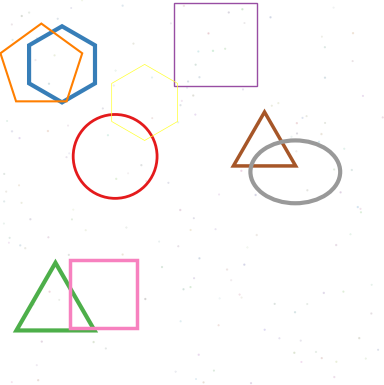[{"shape": "circle", "thickness": 2, "radius": 0.54, "center": [0.299, 0.594]}, {"shape": "hexagon", "thickness": 3, "radius": 0.49, "center": [0.161, 0.833]}, {"shape": "triangle", "thickness": 3, "radius": 0.59, "center": [0.144, 0.2]}, {"shape": "square", "thickness": 1, "radius": 0.54, "center": [0.561, 0.885]}, {"shape": "pentagon", "thickness": 1.5, "radius": 0.56, "center": [0.107, 0.827]}, {"shape": "hexagon", "thickness": 0.5, "radius": 0.49, "center": [0.376, 0.734]}, {"shape": "triangle", "thickness": 2.5, "radius": 0.47, "center": [0.687, 0.616]}, {"shape": "square", "thickness": 2.5, "radius": 0.44, "center": [0.269, 0.236]}, {"shape": "oval", "thickness": 3, "radius": 0.58, "center": [0.767, 0.554]}]